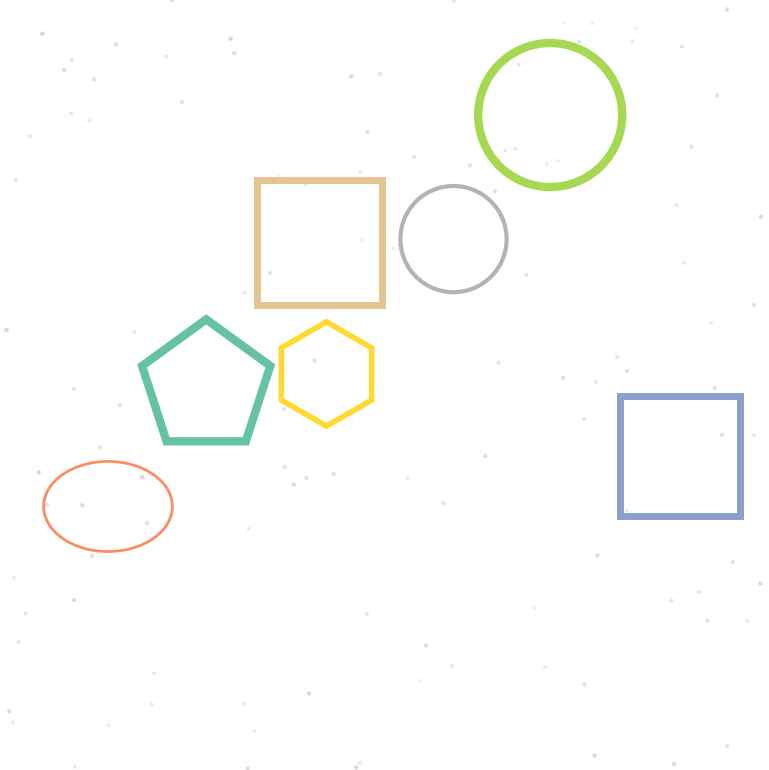[{"shape": "pentagon", "thickness": 3, "radius": 0.44, "center": [0.268, 0.498]}, {"shape": "oval", "thickness": 1, "radius": 0.42, "center": [0.14, 0.342]}, {"shape": "square", "thickness": 2.5, "radius": 0.39, "center": [0.883, 0.408]}, {"shape": "circle", "thickness": 3, "radius": 0.47, "center": [0.715, 0.851]}, {"shape": "hexagon", "thickness": 2, "radius": 0.34, "center": [0.424, 0.514]}, {"shape": "square", "thickness": 2.5, "radius": 0.41, "center": [0.415, 0.685]}, {"shape": "circle", "thickness": 1.5, "radius": 0.34, "center": [0.589, 0.69]}]